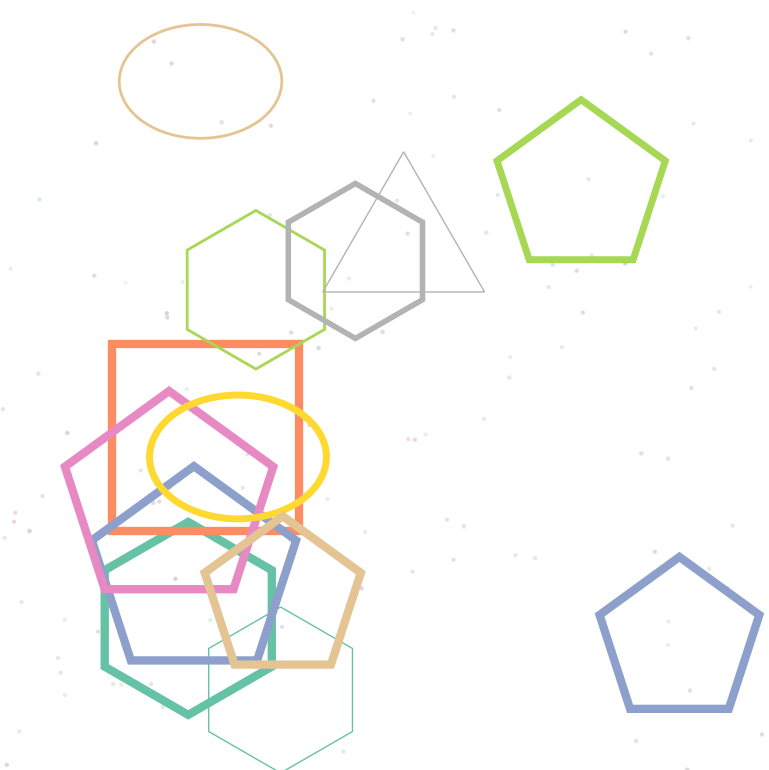[{"shape": "hexagon", "thickness": 3, "radius": 0.63, "center": [0.244, 0.197]}, {"shape": "hexagon", "thickness": 0.5, "radius": 0.54, "center": [0.364, 0.104]}, {"shape": "square", "thickness": 3, "radius": 0.61, "center": [0.267, 0.432]}, {"shape": "pentagon", "thickness": 3, "radius": 0.55, "center": [0.882, 0.168]}, {"shape": "pentagon", "thickness": 3, "radius": 0.7, "center": [0.252, 0.255]}, {"shape": "pentagon", "thickness": 3, "radius": 0.71, "center": [0.22, 0.35]}, {"shape": "hexagon", "thickness": 1, "radius": 0.52, "center": [0.332, 0.624]}, {"shape": "pentagon", "thickness": 2.5, "radius": 0.57, "center": [0.755, 0.756]}, {"shape": "oval", "thickness": 2.5, "radius": 0.57, "center": [0.309, 0.407]}, {"shape": "oval", "thickness": 1, "radius": 0.53, "center": [0.26, 0.894]}, {"shape": "pentagon", "thickness": 3, "radius": 0.53, "center": [0.367, 0.223]}, {"shape": "hexagon", "thickness": 2, "radius": 0.5, "center": [0.462, 0.661]}, {"shape": "triangle", "thickness": 0.5, "radius": 0.61, "center": [0.524, 0.682]}]